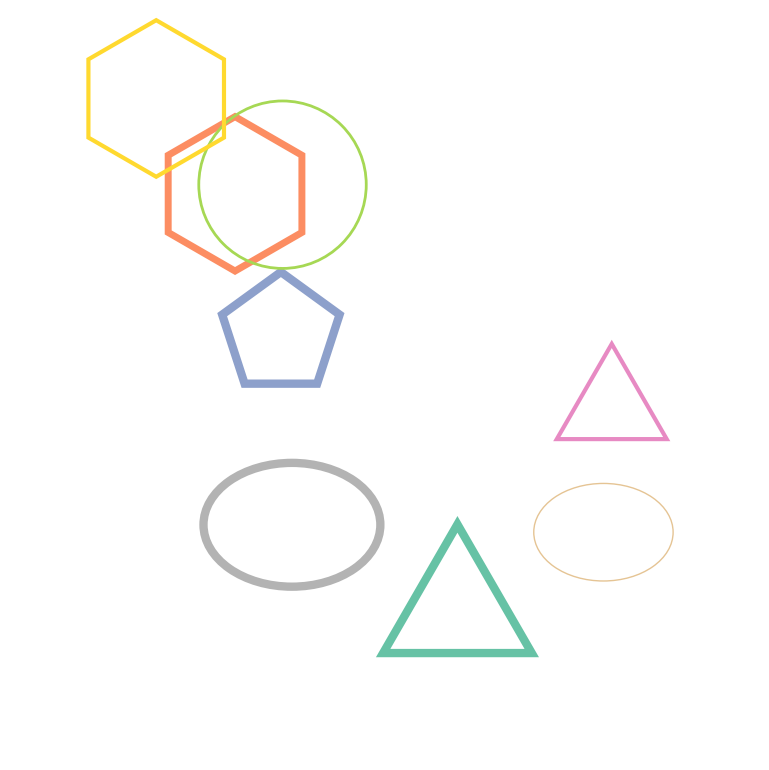[{"shape": "triangle", "thickness": 3, "radius": 0.56, "center": [0.594, 0.208]}, {"shape": "hexagon", "thickness": 2.5, "radius": 0.5, "center": [0.305, 0.748]}, {"shape": "pentagon", "thickness": 3, "radius": 0.4, "center": [0.365, 0.567]}, {"shape": "triangle", "thickness": 1.5, "radius": 0.41, "center": [0.794, 0.471]}, {"shape": "circle", "thickness": 1, "radius": 0.54, "center": [0.367, 0.76]}, {"shape": "hexagon", "thickness": 1.5, "radius": 0.51, "center": [0.203, 0.872]}, {"shape": "oval", "thickness": 0.5, "radius": 0.45, "center": [0.784, 0.309]}, {"shape": "oval", "thickness": 3, "radius": 0.57, "center": [0.379, 0.318]}]